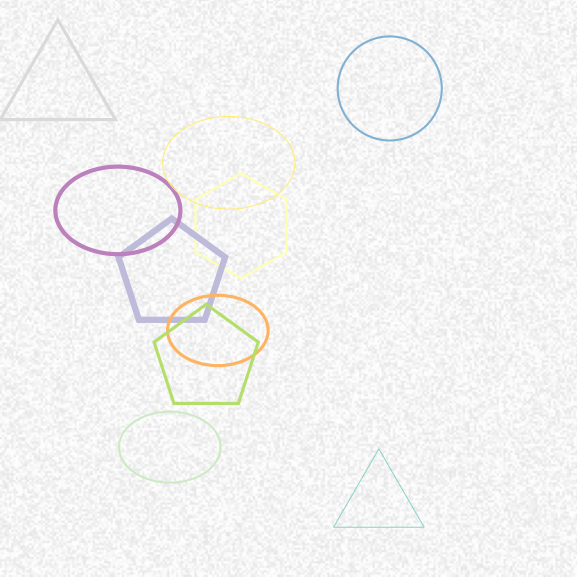[{"shape": "triangle", "thickness": 0.5, "radius": 0.45, "center": [0.656, 0.131]}, {"shape": "hexagon", "thickness": 1, "radius": 0.46, "center": [0.417, 0.608]}, {"shape": "pentagon", "thickness": 3, "radius": 0.49, "center": [0.297, 0.524]}, {"shape": "circle", "thickness": 1, "radius": 0.45, "center": [0.675, 0.846]}, {"shape": "oval", "thickness": 1.5, "radius": 0.44, "center": [0.377, 0.427]}, {"shape": "pentagon", "thickness": 1.5, "radius": 0.47, "center": [0.357, 0.377]}, {"shape": "triangle", "thickness": 1.5, "radius": 0.58, "center": [0.1, 0.85]}, {"shape": "oval", "thickness": 2, "radius": 0.54, "center": [0.204, 0.635]}, {"shape": "oval", "thickness": 1, "radius": 0.44, "center": [0.294, 0.225]}, {"shape": "oval", "thickness": 0.5, "radius": 0.57, "center": [0.396, 0.717]}]